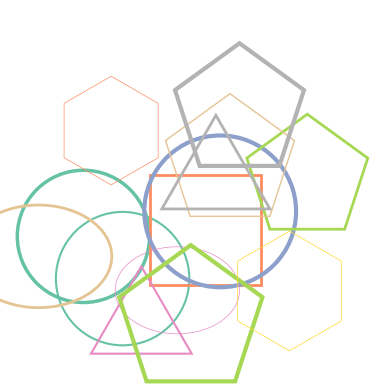[{"shape": "circle", "thickness": 1.5, "radius": 0.87, "center": [0.318, 0.276]}, {"shape": "circle", "thickness": 2.5, "radius": 0.86, "center": [0.217, 0.386]}, {"shape": "hexagon", "thickness": 0.5, "radius": 0.71, "center": [0.289, 0.661]}, {"shape": "square", "thickness": 2, "radius": 0.72, "center": [0.534, 0.403]}, {"shape": "circle", "thickness": 3, "radius": 0.99, "center": [0.572, 0.451]}, {"shape": "triangle", "thickness": 1.5, "radius": 0.76, "center": [0.367, 0.157]}, {"shape": "oval", "thickness": 0.5, "radius": 0.81, "center": [0.461, 0.246]}, {"shape": "pentagon", "thickness": 3, "radius": 0.98, "center": [0.496, 0.168]}, {"shape": "pentagon", "thickness": 2, "radius": 0.83, "center": [0.798, 0.538]}, {"shape": "hexagon", "thickness": 0.5, "radius": 0.78, "center": [0.752, 0.244]}, {"shape": "oval", "thickness": 2, "radius": 0.95, "center": [0.1, 0.334]}, {"shape": "pentagon", "thickness": 1, "radius": 0.88, "center": [0.597, 0.581]}, {"shape": "pentagon", "thickness": 3, "radius": 0.88, "center": [0.622, 0.712]}, {"shape": "triangle", "thickness": 2, "radius": 0.81, "center": [0.561, 0.538]}]